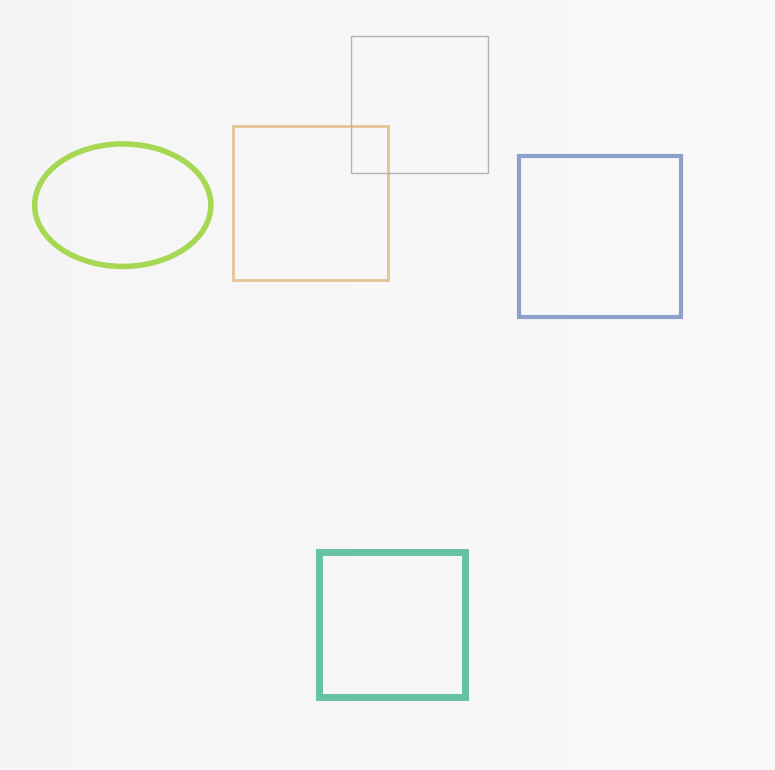[{"shape": "square", "thickness": 2.5, "radius": 0.47, "center": [0.506, 0.189]}, {"shape": "square", "thickness": 1.5, "radius": 0.52, "center": [0.775, 0.693]}, {"shape": "oval", "thickness": 2, "radius": 0.57, "center": [0.158, 0.734]}, {"shape": "square", "thickness": 1, "radius": 0.5, "center": [0.401, 0.736]}, {"shape": "square", "thickness": 0.5, "radius": 0.44, "center": [0.541, 0.864]}]